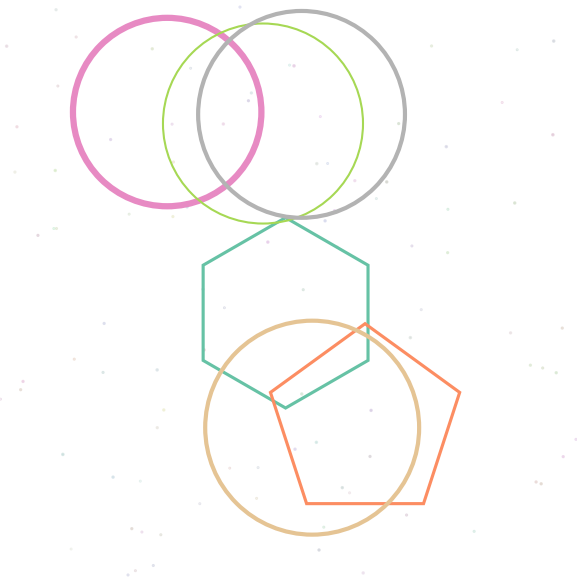[{"shape": "hexagon", "thickness": 1.5, "radius": 0.82, "center": [0.495, 0.457]}, {"shape": "pentagon", "thickness": 1.5, "radius": 0.86, "center": [0.632, 0.266]}, {"shape": "circle", "thickness": 3, "radius": 0.82, "center": [0.289, 0.805]}, {"shape": "circle", "thickness": 1, "radius": 0.87, "center": [0.455, 0.785]}, {"shape": "circle", "thickness": 2, "radius": 0.93, "center": [0.541, 0.259]}, {"shape": "circle", "thickness": 2, "radius": 0.9, "center": [0.522, 0.801]}]